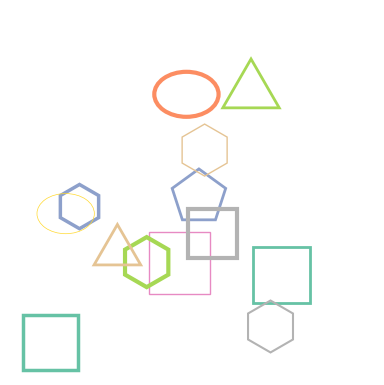[{"shape": "square", "thickness": 2, "radius": 0.37, "center": [0.731, 0.286]}, {"shape": "square", "thickness": 2.5, "radius": 0.36, "center": [0.131, 0.11]}, {"shape": "oval", "thickness": 3, "radius": 0.42, "center": [0.484, 0.755]}, {"shape": "pentagon", "thickness": 2, "radius": 0.37, "center": [0.517, 0.488]}, {"shape": "hexagon", "thickness": 2.5, "radius": 0.29, "center": [0.207, 0.463]}, {"shape": "square", "thickness": 1, "radius": 0.4, "center": [0.466, 0.316]}, {"shape": "hexagon", "thickness": 3, "radius": 0.32, "center": [0.381, 0.319]}, {"shape": "triangle", "thickness": 2, "radius": 0.42, "center": [0.652, 0.762]}, {"shape": "oval", "thickness": 0.5, "radius": 0.37, "center": [0.171, 0.445]}, {"shape": "triangle", "thickness": 2, "radius": 0.35, "center": [0.305, 0.347]}, {"shape": "hexagon", "thickness": 1, "radius": 0.34, "center": [0.532, 0.61]}, {"shape": "hexagon", "thickness": 1.5, "radius": 0.34, "center": [0.703, 0.152]}, {"shape": "square", "thickness": 3, "radius": 0.32, "center": [0.551, 0.393]}]